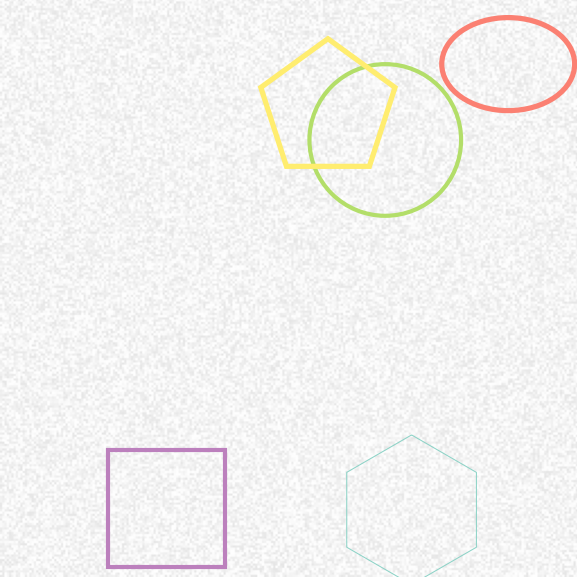[{"shape": "hexagon", "thickness": 0.5, "radius": 0.65, "center": [0.713, 0.116]}, {"shape": "oval", "thickness": 2.5, "radius": 0.58, "center": [0.88, 0.888]}, {"shape": "circle", "thickness": 2, "radius": 0.66, "center": [0.667, 0.757]}, {"shape": "square", "thickness": 2, "radius": 0.51, "center": [0.289, 0.118]}, {"shape": "pentagon", "thickness": 2.5, "radius": 0.61, "center": [0.568, 0.81]}]